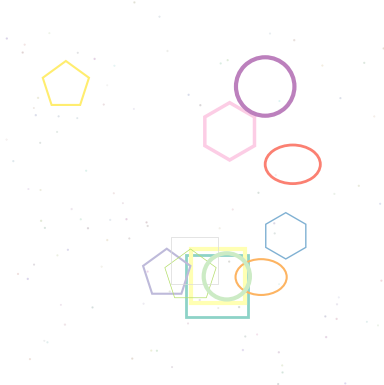[{"shape": "square", "thickness": 2, "radius": 0.41, "center": [0.564, 0.257]}, {"shape": "square", "thickness": 3, "radius": 0.35, "center": [0.567, 0.284]}, {"shape": "pentagon", "thickness": 1.5, "radius": 0.32, "center": [0.433, 0.289]}, {"shape": "oval", "thickness": 2, "radius": 0.36, "center": [0.76, 0.573]}, {"shape": "hexagon", "thickness": 1, "radius": 0.3, "center": [0.742, 0.388]}, {"shape": "oval", "thickness": 1.5, "radius": 0.33, "center": [0.678, 0.28]}, {"shape": "pentagon", "thickness": 0.5, "radius": 0.35, "center": [0.495, 0.283]}, {"shape": "hexagon", "thickness": 2.5, "radius": 0.37, "center": [0.597, 0.659]}, {"shape": "square", "thickness": 0.5, "radius": 0.3, "center": [0.506, 0.324]}, {"shape": "circle", "thickness": 3, "radius": 0.38, "center": [0.689, 0.775]}, {"shape": "circle", "thickness": 3, "radius": 0.3, "center": [0.589, 0.282]}, {"shape": "pentagon", "thickness": 1.5, "radius": 0.32, "center": [0.171, 0.778]}]